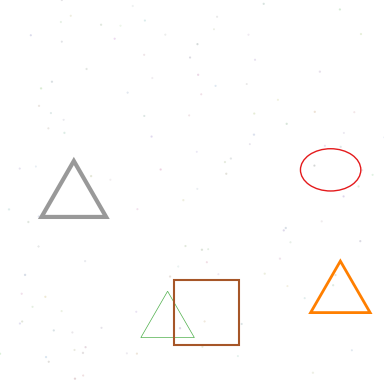[{"shape": "oval", "thickness": 1, "radius": 0.39, "center": [0.859, 0.559]}, {"shape": "triangle", "thickness": 0.5, "radius": 0.4, "center": [0.435, 0.163]}, {"shape": "triangle", "thickness": 2, "radius": 0.45, "center": [0.884, 0.233]}, {"shape": "square", "thickness": 1.5, "radius": 0.42, "center": [0.537, 0.189]}, {"shape": "triangle", "thickness": 3, "radius": 0.48, "center": [0.192, 0.485]}]